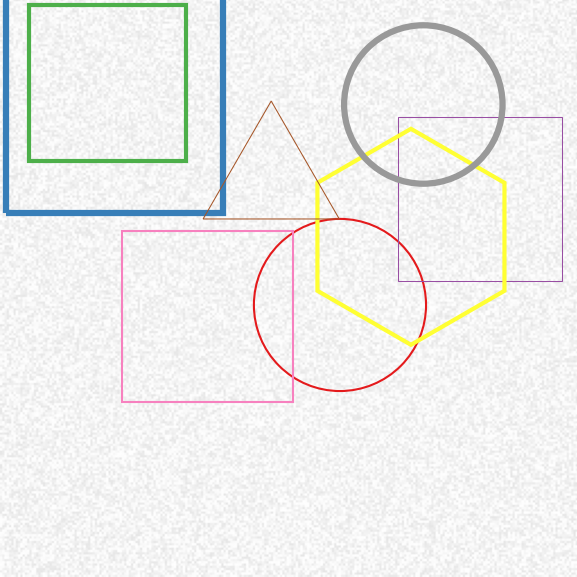[{"shape": "circle", "thickness": 1, "radius": 0.75, "center": [0.589, 0.471]}, {"shape": "square", "thickness": 3, "radius": 0.94, "center": [0.199, 0.819]}, {"shape": "square", "thickness": 2, "radius": 0.68, "center": [0.186, 0.856]}, {"shape": "square", "thickness": 0.5, "radius": 0.71, "center": [0.831, 0.655]}, {"shape": "hexagon", "thickness": 2, "radius": 0.93, "center": [0.712, 0.589]}, {"shape": "triangle", "thickness": 0.5, "radius": 0.68, "center": [0.47, 0.688]}, {"shape": "square", "thickness": 1, "radius": 0.74, "center": [0.359, 0.452]}, {"shape": "circle", "thickness": 3, "radius": 0.69, "center": [0.733, 0.818]}]